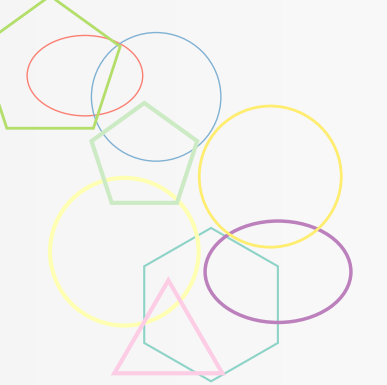[{"shape": "hexagon", "thickness": 1.5, "radius": 1.0, "center": [0.545, 0.209]}, {"shape": "circle", "thickness": 3, "radius": 0.96, "center": [0.321, 0.346]}, {"shape": "oval", "thickness": 1, "radius": 0.75, "center": [0.219, 0.804]}, {"shape": "circle", "thickness": 1, "radius": 0.84, "center": [0.403, 0.748]}, {"shape": "pentagon", "thickness": 2, "radius": 0.95, "center": [0.129, 0.821]}, {"shape": "triangle", "thickness": 3, "radius": 0.8, "center": [0.434, 0.111]}, {"shape": "oval", "thickness": 2.5, "radius": 0.94, "center": [0.717, 0.294]}, {"shape": "pentagon", "thickness": 3, "radius": 0.72, "center": [0.373, 0.589]}, {"shape": "circle", "thickness": 2, "radius": 0.92, "center": [0.697, 0.541]}]